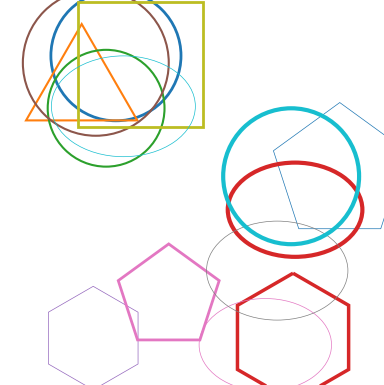[{"shape": "pentagon", "thickness": 0.5, "radius": 0.91, "center": [0.882, 0.552]}, {"shape": "circle", "thickness": 2, "radius": 0.84, "center": [0.301, 0.855]}, {"shape": "triangle", "thickness": 1.5, "radius": 0.83, "center": [0.212, 0.771]}, {"shape": "circle", "thickness": 1.5, "radius": 0.76, "center": [0.276, 0.719]}, {"shape": "hexagon", "thickness": 2.5, "radius": 0.83, "center": [0.761, 0.124]}, {"shape": "oval", "thickness": 3, "radius": 0.87, "center": [0.766, 0.455]}, {"shape": "hexagon", "thickness": 0.5, "radius": 0.67, "center": [0.242, 0.122]}, {"shape": "circle", "thickness": 1.5, "radius": 0.95, "center": [0.249, 0.837]}, {"shape": "pentagon", "thickness": 2, "radius": 0.69, "center": [0.438, 0.229]}, {"shape": "oval", "thickness": 0.5, "radius": 0.86, "center": [0.689, 0.104]}, {"shape": "oval", "thickness": 0.5, "radius": 0.92, "center": [0.72, 0.297]}, {"shape": "square", "thickness": 2, "radius": 0.81, "center": [0.365, 0.833]}, {"shape": "oval", "thickness": 0.5, "radius": 0.94, "center": [0.32, 0.724]}, {"shape": "circle", "thickness": 3, "radius": 0.88, "center": [0.756, 0.542]}]